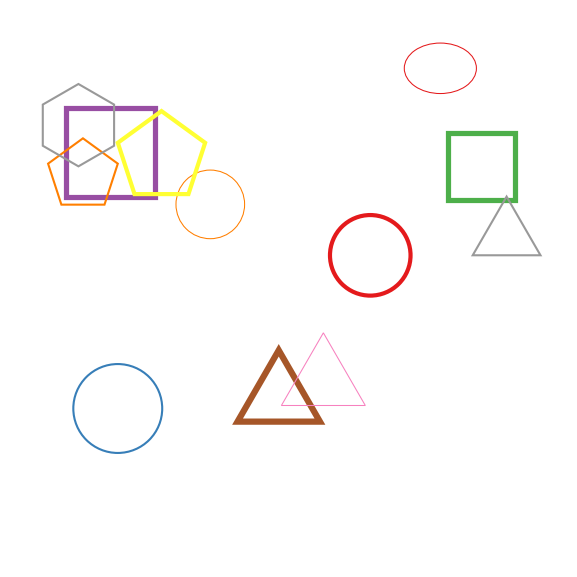[{"shape": "circle", "thickness": 2, "radius": 0.35, "center": [0.641, 0.557]}, {"shape": "oval", "thickness": 0.5, "radius": 0.31, "center": [0.763, 0.881]}, {"shape": "circle", "thickness": 1, "radius": 0.38, "center": [0.204, 0.292]}, {"shape": "square", "thickness": 2.5, "radius": 0.29, "center": [0.834, 0.711]}, {"shape": "square", "thickness": 2.5, "radius": 0.38, "center": [0.191, 0.735]}, {"shape": "circle", "thickness": 0.5, "radius": 0.3, "center": [0.364, 0.645]}, {"shape": "pentagon", "thickness": 1, "radius": 0.32, "center": [0.144, 0.696]}, {"shape": "pentagon", "thickness": 2, "radius": 0.4, "center": [0.28, 0.727]}, {"shape": "triangle", "thickness": 3, "radius": 0.41, "center": [0.483, 0.31]}, {"shape": "triangle", "thickness": 0.5, "radius": 0.42, "center": [0.56, 0.339]}, {"shape": "hexagon", "thickness": 1, "radius": 0.36, "center": [0.136, 0.782]}, {"shape": "triangle", "thickness": 1, "radius": 0.34, "center": [0.877, 0.591]}]